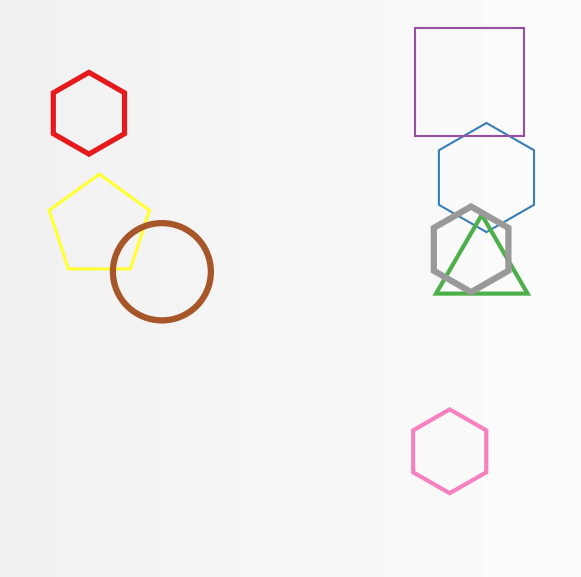[{"shape": "hexagon", "thickness": 2.5, "radius": 0.35, "center": [0.153, 0.803]}, {"shape": "hexagon", "thickness": 1, "radius": 0.47, "center": [0.837, 0.692]}, {"shape": "triangle", "thickness": 2, "radius": 0.45, "center": [0.829, 0.536]}, {"shape": "square", "thickness": 1, "radius": 0.47, "center": [0.808, 0.857]}, {"shape": "pentagon", "thickness": 1.5, "radius": 0.45, "center": [0.171, 0.607]}, {"shape": "circle", "thickness": 3, "radius": 0.42, "center": [0.279, 0.529]}, {"shape": "hexagon", "thickness": 2, "radius": 0.36, "center": [0.774, 0.218]}, {"shape": "hexagon", "thickness": 3, "radius": 0.37, "center": [0.81, 0.567]}]